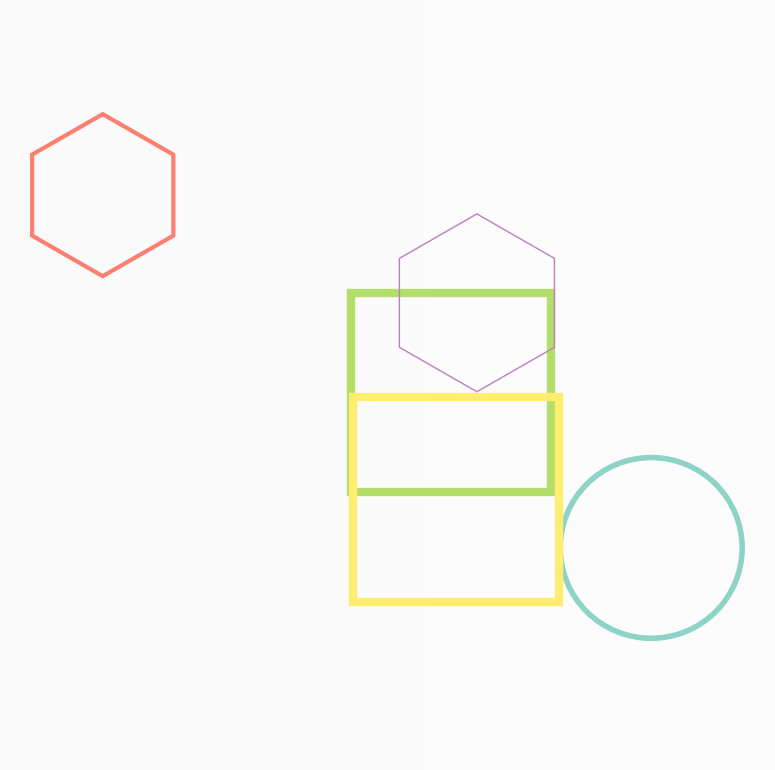[{"shape": "circle", "thickness": 2, "radius": 0.59, "center": [0.84, 0.288]}, {"shape": "hexagon", "thickness": 1.5, "radius": 0.53, "center": [0.133, 0.747]}, {"shape": "square", "thickness": 3, "radius": 0.64, "center": [0.582, 0.49]}, {"shape": "hexagon", "thickness": 0.5, "radius": 0.58, "center": [0.615, 0.607]}, {"shape": "square", "thickness": 3, "radius": 0.67, "center": [0.589, 0.351]}]